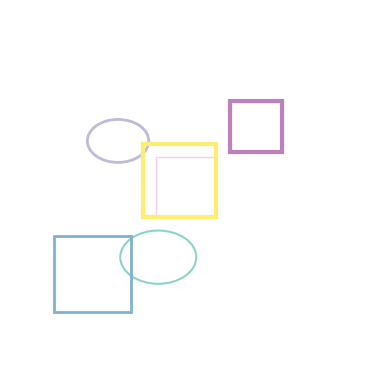[{"shape": "oval", "thickness": 1.5, "radius": 0.49, "center": [0.411, 0.332]}, {"shape": "oval", "thickness": 2, "radius": 0.4, "center": [0.307, 0.634]}, {"shape": "square", "thickness": 2, "radius": 0.5, "center": [0.241, 0.289]}, {"shape": "square", "thickness": 1, "radius": 0.39, "center": [0.483, 0.513]}, {"shape": "square", "thickness": 3, "radius": 0.34, "center": [0.664, 0.671]}, {"shape": "square", "thickness": 3, "radius": 0.48, "center": [0.466, 0.531]}]